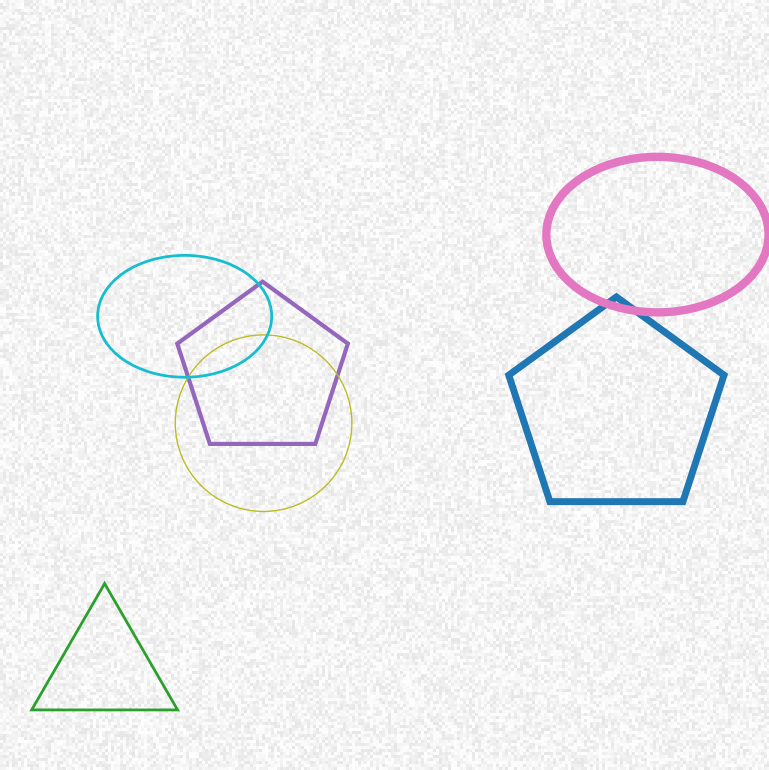[{"shape": "pentagon", "thickness": 2.5, "radius": 0.73, "center": [0.801, 0.467]}, {"shape": "triangle", "thickness": 1, "radius": 0.55, "center": [0.136, 0.133]}, {"shape": "pentagon", "thickness": 1.5, "radius": 0.58, "center": [0.341, 0.518]}, {"shape": "oval", "thickness": 3, "radius": 0.72, "center": [0.854, 0.695]}, {"shape": "circle", "thickness": 0.5, "radius": 0.57, "center": [0.342, 0.45]}, {"shape": "oval", "thickness": 1, "radius": 0.57, "center": [0.24, 0.589]}]